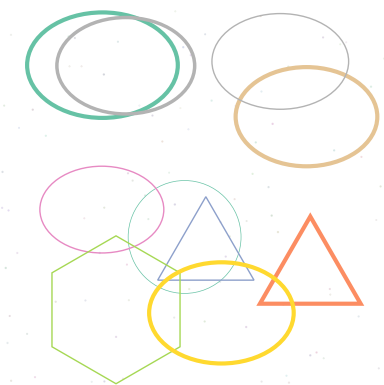[{"shape": "oval", "thickness": 3, "radius": 0.98, "center": [0.266, 0.831]}, {"shape": "circle", "thickness": 0.5, "radius": 0.73, "center": [0.48, 0.384]}, {"shape": "triangle", "thickness": 3, "radius": 0.76, "center": [0.806, 0.287]}, {"shape": "triangle", "thickness": 1, "radius": 0.72, "center": [0.535, 0.345]}, {"shape": "oval", "thickness": 1, "radius": 0.8, "center": [0.265, 0.456]}, {"shape": "hexagon", "thickness": 1, "radius": 0.96, "center": [0.301, 0.195]}, {"shape": "oval", "thickness": 3, "radius": 0.94, "center": [0.575, 0.187]}, {"shape": "oval", "thickness": 3, "radius": 0.92, "center": [0.796, 0.697]}, {"shape": "oval", "thickness": 2.5, "radius": 0.89, "center": [0.327, 0.829]}, {"shape": "oval", "thickness": 1, "radius": 0.89, "center": [0.728, 0.84]}]